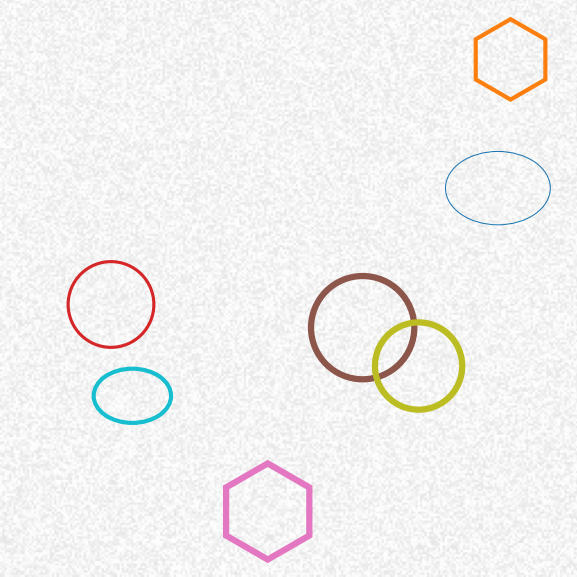[{"shape": "oval", "thickness": 0.5, "radius": 0.45, "center": [0.862, 0.673]}, {"shape": "hexagon", "thickness": 2, "radius": 0.35, "center": [0.884, 0.896]}, {"shape": "circle", "thickness": 1.5, "radius": 0.37, "center": [0.192, 0.472]}, {"shape": "circle", "thickness": 3, "radius": 0.45, "center": [0.628, 0.432]}, {"shape": "hexagon", "thickness": 3, "radius": 0.42, "center": [0.464, 0.113]}, {"shape": "circle", "thickness": 3, "radius": 0.38, "center": [0.725, 0.365]}, {"shape": "oval", "thickness": 2, "radius": 0.34, "center": [0.229, 0.314]}]